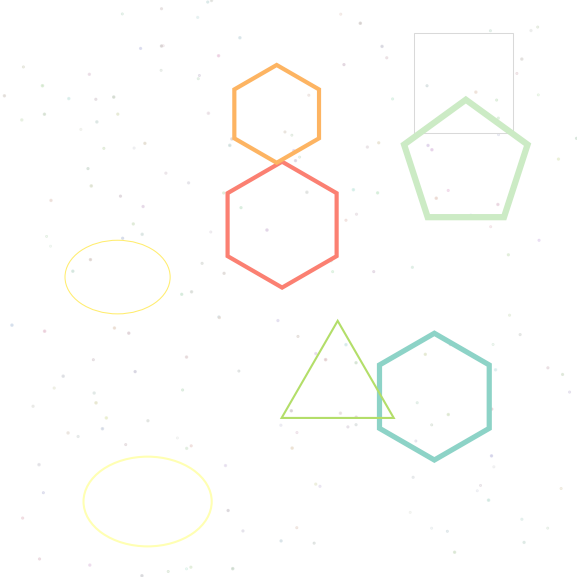[{"shape": "hexagon", "thickness": 2.5, "radius": 0.55, "center": [0.752, 0.312]}, {"shape": "oval", "thickness": 1, "radius": 0.55, "center": [0.256, 0.131]}, {"shape": "hexagon", "thickness": 2, "radius": 0.55, "center": [0.488, 0.61]}, {"shape": "hexagon", "thickness": 2, "radius": 0.42, "center": [0.479, 0.802]}, {"shape": "triangle", "thickness": 1, "radius": 0.56, "center": [0.585, 0.331]}, {"shape": "square", "thickness": 0.5, "radius": 0.43, "center": [0.803, 0.856]}, {"shape": "pentagon", "thickness": 3, "radius": 0.56, "center": [0.807, 0.714]}, {"shape": "oval", "thickness": 0.5, "radius": 0.46, "center": [0.204, 0.519]}]